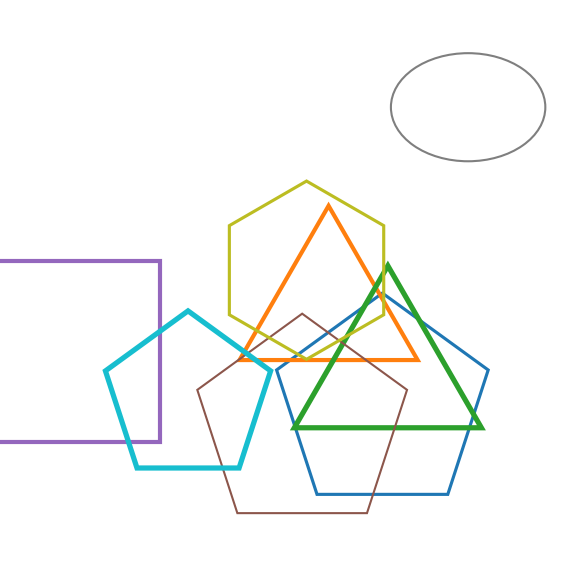[{"shape": "pentagon", "thickness": 1.5, "radius": 0.96, "center": [0.662, 0.299]}, {"shape": "triangle", "thickness": 2, "radius": 0.89, "center": [0.569, 0.465]}, {"shape": "triangle", "thickness": 2.5, "radius": 0.93, "center": [0.672, 0.352]}, {"shape": "square", "thickness": 2, "radius": 0.78, "center": [0.121, 0.391]}, {"shape": "pentagon", "thickness": 1, "radius": 0.95, "center": [0.523, 0.265]}, {"shape": "oval", "thickness": 1, "radius": 0.67, "center": [0.811, 0.813]}, {"shape": "hexagon", "thickness": 1.5, "radius": 0.77, "center": [0.531, 0.531]}, {"shape": "pentagon", "thickness": 2.5, "radius": 0.75, "center": [0.326, 0.31]}]